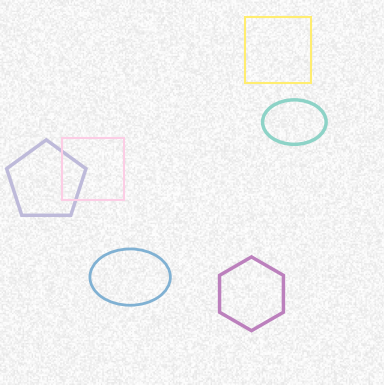[{"shape": "oval", "thickness": 2.5, "radius": 0.41, "center": [0.765, 0.683]}, {"shape": "pentagon", "thickness": 2.5, "radius": 0.54, "center": [0.12, 0.528]}, {"shape": "oval", "thickness": 2, "radius": 0.52, "center": [0.338, 0.28]}, {"shape": "square", "thickness": 1.5, "radius": 0.4, "center": [0.241, 0.56]}, {"shape": "hexagon", "thickness": 2.5, "radius": 0.48, "center": [0.653, 0.237]}, {"shape": "square", "thickness": 1.5, "radius": 0.43, "center": [0.722, 0.87]}]